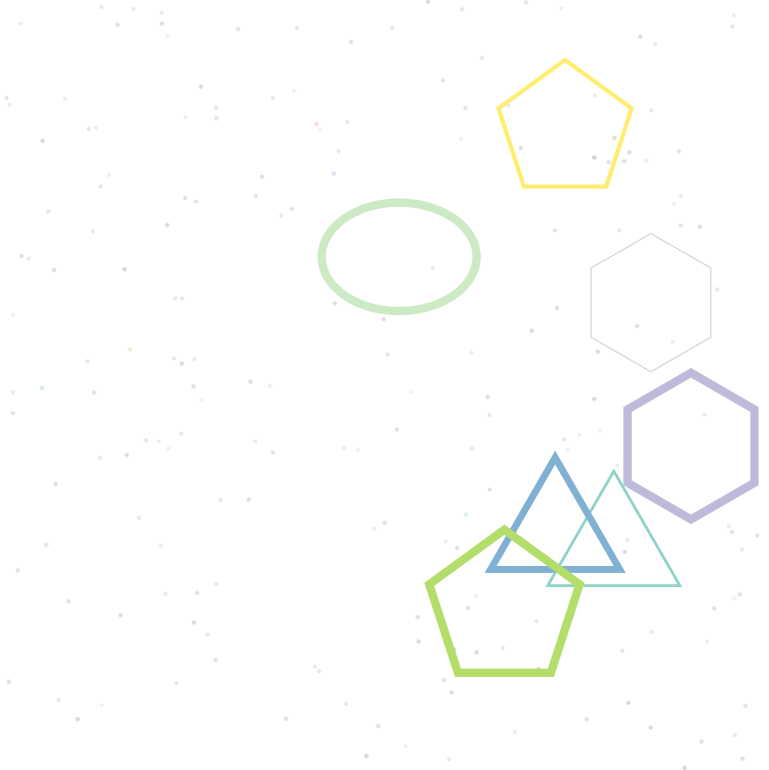[{"shape": "triangle", "thickness": 1, "radius": 0.5, "center": [0.797, 0.289]}, {"shape": "hexagon", "thickness": 3, "radius": 0.48, "center": [0.897, 0.421]}, {"shape": "triangle", "thickness": 2.5, "radius": 0.48, "center": [0.721, 0.309]}, {"shape": "pentagon", "thickness": 3, "radius": 0.51, "center": [0.655, 0.209]}, {"shape": "hexagon", "thickness": 0.5, "radius": 0.45, "center": [0.845, 0.607]}, {"shape": "oval", "thickness": 3, "radius": 0.5, "center": [0.518, 0.666]}, {"shape": "pentagon", "thickness": 1.5, "radius": 0.45, "center": [0.734, 0.831]}]